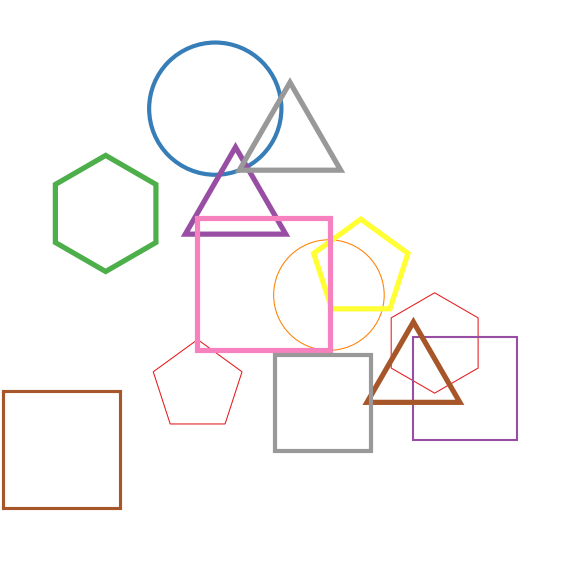[{"shape": "hexagon", "thickness": 0.5, "radius": 0.43, "center": [0.753, 0.405]}, {"shape": "pentagon", "thickness": 0.5, "radius": 0.4, "center": [0.342, 0.33]}, {"shape": "circle", "thickness": 2, "radius": 0.57, "center": [0.373, 0.811]}, {"shape": "hexagon", "thickness": 2.5, "radius": 0.5, "center": [0.183, 0.63]}, {"shape": "square", "thickness": 1, "radius": 0.45, "center": [0.806, 0.327]}, {"shape": "triangle", "thickness": 2.5, "radius": 0.5, "center": [0.408, 0.644]}, {"shape": "circle", "thickness": 0.5, "radius": 0.48, "center": [0.57, 0.488]}, {"shape": "pentagon", "thickness": 2.5, "radius": 0.43, "center": [0.625, 0.534]}, {"shape": "triangle", "thickness": 2.5, "radius": 0.46, "center": [0.716, 0.349]}, {"shape": "square", "thickness": 1.5, "radius": 0.51, "center": [0.107, 0.221]}, {"shape": "square", "thickness": 2.5, "radius": 0.57, "center": [0.456, 0.507]}, {"shape": "square", "thickness": 2, "radius": 0.42, "center": [0.56, 0.302]}, {"shape": "triangle", "thickness": 2.5, "radius": 0.51, "center": [0.502, 0.755]}]